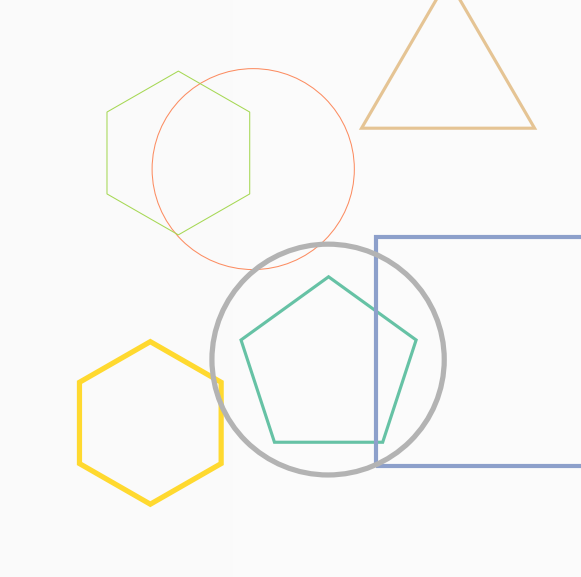[{"shape": "pentagon", "thickness": 1.5, "radius": 0.79, "center": [0.565, 0.361]}, {"shape": "circle", "thickness": 0.5, "radius": 0.87, "center": [0.436, 0.706]}, {"shape": "square", "thickness": 2, "radius": 0.99, "center": [0.846, 0.391]}, {"shape": "hexagon", "thickness": 0.5, "radius": 0.71, "center": [0.307, 0.734]}, {"shape": "hexagon", "thickness": 2.5, "radius": 0.7, "center": [0.259, 0.267]}, {"shape": "triangle", "thickness": 1.5, "radius": 0.86, "center": [0.771, 0.863]}, {"shape": "circle", "thickness": 2.5, "radius": 1.0, "center": [0.564, 0.377]}]